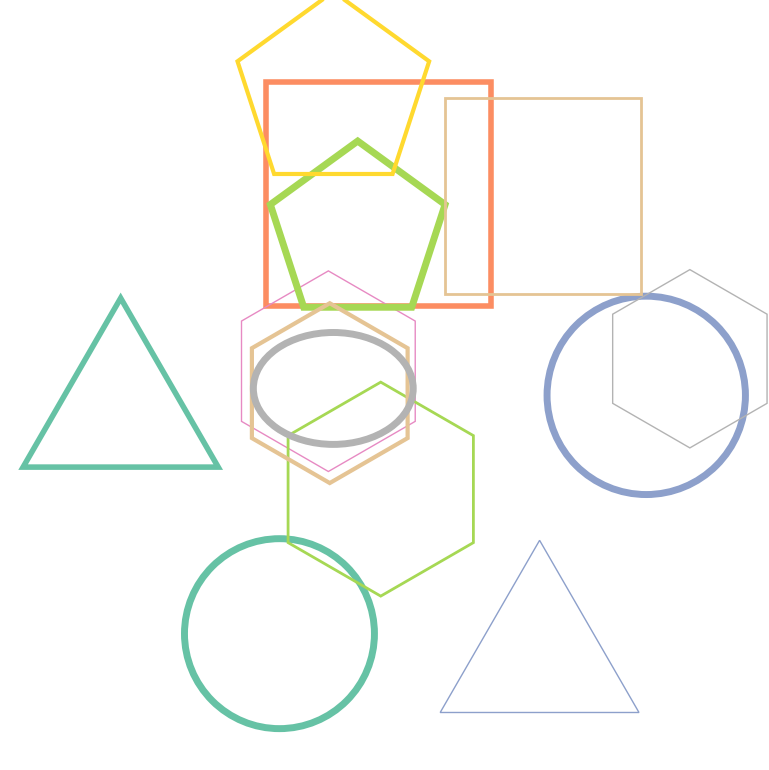[{"shape": "triangle", "thickness": 2, "radius": 0.73, "center": [0.157, 0.467]}, {"shape": "circle", "thickness": 2.5, "radius": 0.62, "center": [0.363, 0.177]}, {"shape": "square", "thickness": 2, "radius": 0.73, "center": [0.491, 0.748]}, {"shape": "triangle", "thickness": 0.5, "radius": 0.75, "center": [0.701, 0.149]}, {"shape": "circle", "thickness": 2.5, "radius": 0.64, "center": [0.839, 0.487]}, {"shape": "hexagon", "thickness": 0.5, "radius": 0.65, "center": [0.426, 0.518]}, {"shape": "hexagon", "thickness": 1, "radius": 0.69, "center": [0.494, 0.365]}, {"shape": "pentagon", "thickness": 2.5, "radius": 0.6, "center": [0.465, 0.697]}, {"shape": "pentagon", "thickness": 1.5, "radius": 0.65, "center": [0.433, 0.88]}, {"shape": "hexagon", "thickness": 1.5, "radius": 0.58, "center": [0.428, 0.489]}, {"shape": "square", "thickness": 1, "radius": 0.64, "center": [0.705, 0.745]}, {"shape": "hexagon", "thickness": 0.5, "radius": 0.58, "center": [0.896, 0.534]}, {"shape": "oval", "thickness": 2.5, "radius": 0.52, "center": [0.433, 0.496]}]